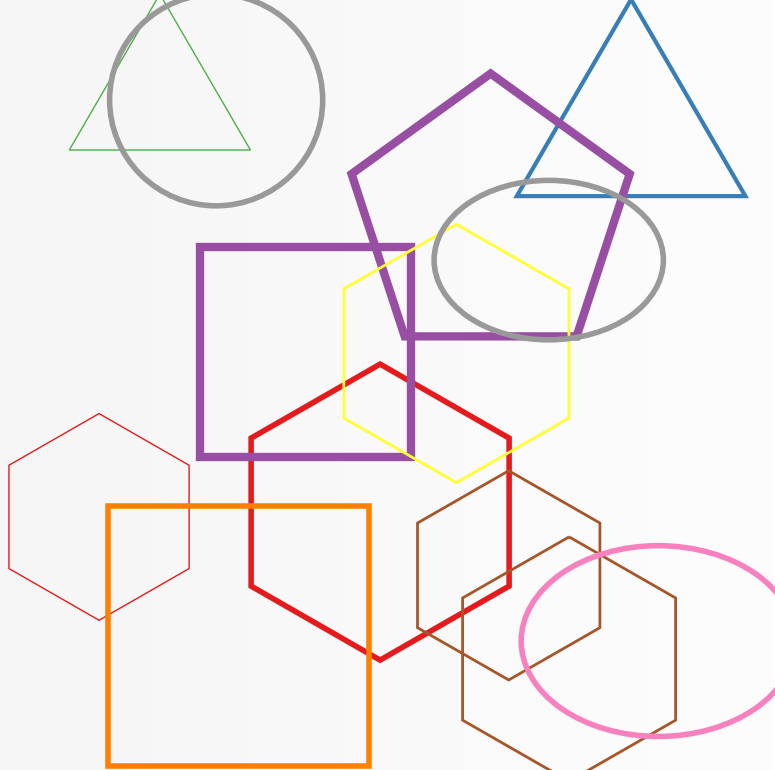[{"shape": "hexagon", "thickness": 0.5, "radius": 0.67, "center": [0.128, 0.329]}, {"shape": "hexagon", "thickness": 2, "radius": 0.96, "center": [0.49, 0.335]}, {"shape": "triangle", "thickness": 1.5, "radius": 0.85, "center": [0.814, 0.83]}, {"shape": "triangle", "thickness": 0.5, "radius": 0.67, "center": [0.206, 0.873]}, {"shape": "pentagon", "thickness": 3, "radius": 0.94, "center": [0.633, 0.716]}, {"shape": "square", "thickness": 3, "radius": 0.68, "center": [0.395, 0.543]}, {"shape": "square", "thickness": 2, "radius": 0.84, "center": [0.308, 0.175]}, {"shape": "hexagon", "thickness": 1, "radius": 0.84, "center": [0.589, 0.541]}, {"shape": "hexagon", "thickness": 1, "radius": 0.79, "center": [0.734, 0.144]}, {"shape": "hexagon", "thickness": 1, "radius": 0.68, "center": [0.656, 0.253]}, {"shape": "oval", "thickness": 2, "radius": 0.88, "center": [0.849, 0.167]}, {"shape": "oval", "thickness": 2, "radius": 0.74, "center": [0.708, 0.662]}, {"shape": "circle", "thickness": 2, "radius": 0.69, "center": [0.279, 0.87]}]